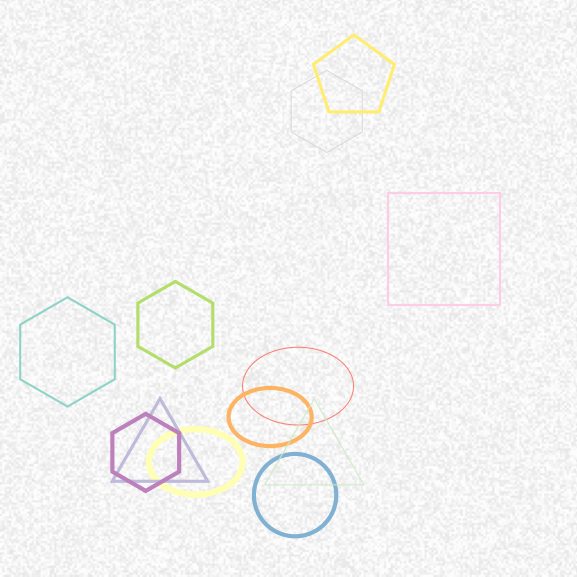[{"shape": "hexagon", "thickness": 1, "radius": 0.47, "center": [0.117, 0.39]}, {"shape": "oval", "thickness": 3, "radius": 0.41, "center": [0.339, 0.199]}, {"shape": "triangle", "thickness": 1.5, "radius": 0.48, "center": [0.277, 0.213]}, {"shape": "oval", "thickness": 0.5, "radius": 0.48, "center": [0.516, 0.331]}, {"shape": "circle", "thickness": 2, "radius": 0.36, "center": [0.511, 0.142]}, {"shape": "oval", "thickness": 2, "radius": 0.36, "center": [0.468, 0.277]}, {"shape": "hexagon", "thickness": 1.5, "radius": 0.37, "center": [0.304, 0.437]}, {"shape": "square", "thickness": 1, "radius": 0.49, "center": [0.768, 0.568]}, {"shape": "hexagon", "thickness": 0.5, "radius": 0.36, "center": [0.566, 0.806]}, {"shape": "hexagon", "thickness": 2, "radius": 0.33, "center": [0.252, 0.216]}, {"shape": "triangle", "thickness": 0.5, "radius": 0.5, "center": [0.544, 0.209]}, {"shape": "pentagon", "thickness": 1.5, "radius": 0.37, "center": [0.613, 0.865]}]